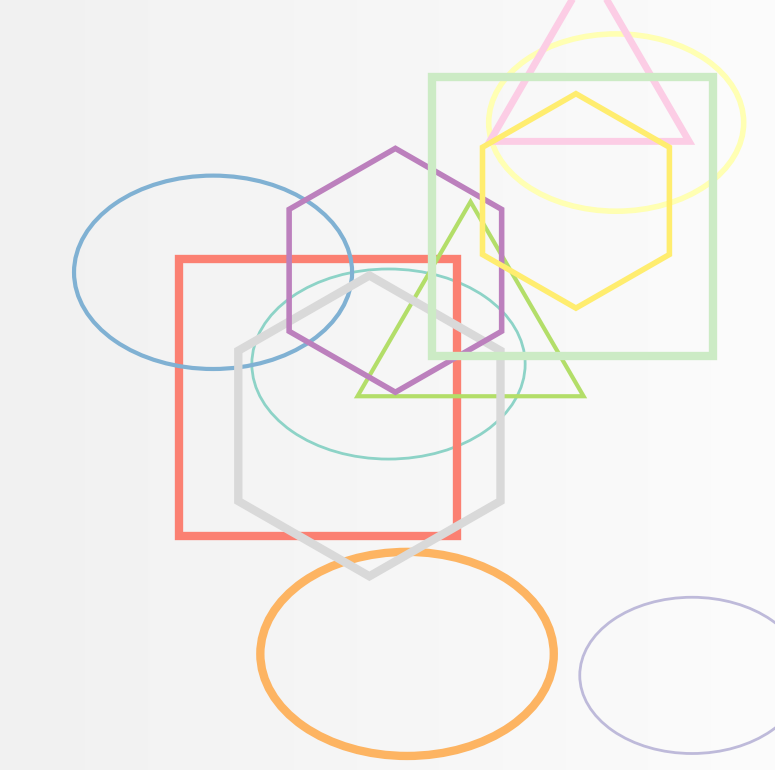[{"shape": "oval", "thickness": 1, "radius": 0.88, "center": [0.501, 0.527]}, {"shape": "oval", "thickness": 2, "radius": 0.82, "center": [0.795, 0.841]}, {"shape": "oval", "thickness": 1, "radius": 0.72, "center": [0.893, 0.123]}, {"shape": "square", "thickness": 3, "radius": 0.9, "center": [0.41, 0.484]}, {"shape": "oval", "thickness": 1.5, "radius": 0.9, "center": [0.275, 0.646]}, {"shape": "oval", "thickness": 3, "radius": 0.95, "center": [0.525, 0.151]}, {"shape": "triangle", "thickness": 1.5, "radius": 0.84, "center": [0.607, 0.57]}, {"shape": "triangle", "thickness": 2.5, "radius": 0.74, "center": [0.761, 0.891]}, {"shape": "hexagon", "thickness": 3, "radius": 0.98, "center": [0.477, 0.447]}, {"shape": "hexagon", "thickness": 2, "radius": 0.79, "center": [0.51, 0.649]}, {"shape": "square", "thickness": 3, "radius": 0.91, "center": [0.738, 0.719]}, {"shape": "hexagon", "thickness": 2, "radius": 0.7, "center": [0.743, 0.739]}]